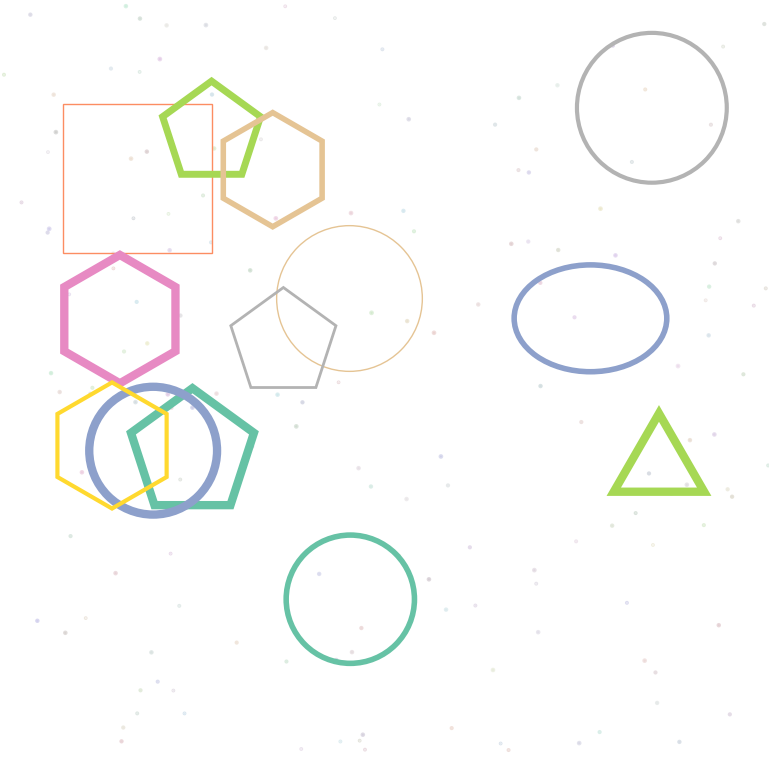[{"shape": "pentagon", "thickness": 3, "radius": 0.42, "center": [0.25, 0.412]}, {"shape": "circle", "thickness": 2, "radius": 0.42, "center": [0.455, 0.222]}, {"shape": "square", "thickness": 0.5, "radius": 0.48, "center": [0.179, 0.768]}, {"shape": "circle", "thickness": 3, "radius": 0.41, "center": [0.199, 0.415]}, {"shape": "oval", "thickness": 2, "radius": 0.5, "center": [0.767, 0.587]}, {"shape": "hexagon", "thickness": 3, "radius": 0.42, "center": [0.156, 0.586]}, {"shape": "pentagon", "thickness": 2.5, "radius": 0.33, "center": [0.275, 0.828]}, {"shape": "triangle", "thickness": 3, "radius": 0.34, "center": [0.856, 0.395]}, {"shape": "hexagon", "thickness": 1.5, "radius": 0.41, "center": [0.145, 0.421]}, {"shape": "hexagon", "thickness": 2, "radius": 0.37, "center": [0.354, 0.78]}, {"shape": "circle", "thickness": 0.5, "radius": 0.47, "center": [0.454, 0.612]}, {"shape": "pentagon", "thickness": 1, "radius": 0.36, "center": [0.368, 0.555]}, {"shape": "circle", "thickness": 1.5, "radius": 0.49, "center": [0.847, 0.86]}]